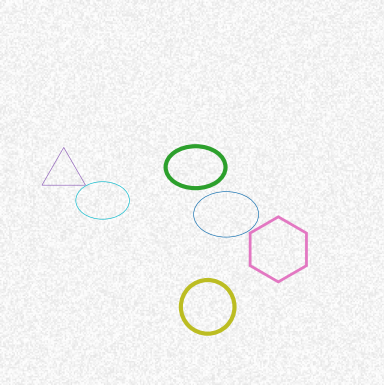[{"shape": "oval", "thickness": 0.5, "radius": 0.42, "center": [0.587, 0.443]}, {"shape": "oval", "thickness": 3, "radius": 0.39, "center": [0.508, 0.566]}, {"shape": "triangle", "thickness": 0.5, "radius": 0.33, "center": [0.166, 0.552]}, {"shape": "hexagon", "thickness": 2, "radius": 0.42, "center": [0.723, 0.352]}, {"shape": "circle", "thickness": 3, "radius": 0.35, "center": [0.539, 0.203]}, {"shape": "oval", "thickness": 0.5, "radius": 0.35, "center": [0.267, 0.479]}]